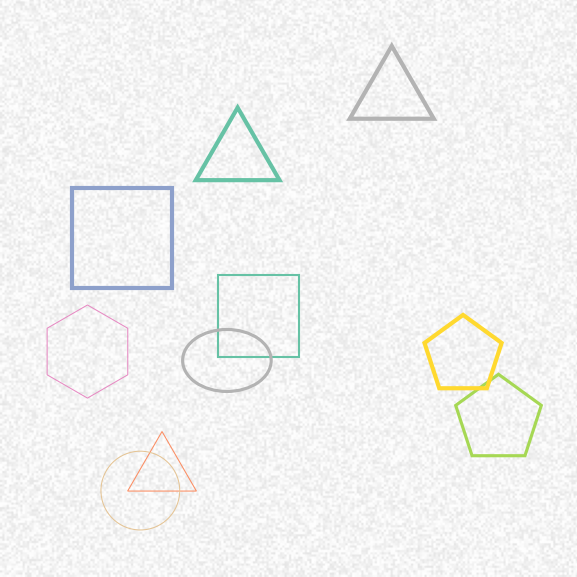[{"shape": "square", "thickness": 1, "radius": 0.35, "center": [0.448, 0.452]}, {"shape": "triangle", "thickness": 2, "radius": 0.42, "center": [0.411, 0.729]}, {"shape": "triangle", "thickness": 0.5, "radius": 0.34, "center": [0.281, 0.183]}, {"shape": "square", "thickness": 2, "radius": 0.43, "center": [0.212, 0.587]}, {"shape": "hexagon", "thickness": 0.5, "radius": 0.4, "center": [0.151, 0.39]}, {"shape": "pentagon", "thickness": 1.5, "radius": 0.39, "center": [0.863, 0.273]}, {"shape": "pentagon", "thickness": 2, "radius": 0.35, "center": [0.802, 0.384]}, {"shape": "circle", "thickness": 0.5, "radius": 0.34, "center": [0.243, 0.15]}, {"shape": "oval", "thickness": 1.5, "radius": 0.38, "center": [0.393, 0.375]}, {"shape": "triangle", "thickness": 2, "radius": 0.42, "center": [0.678, 0.836]}]